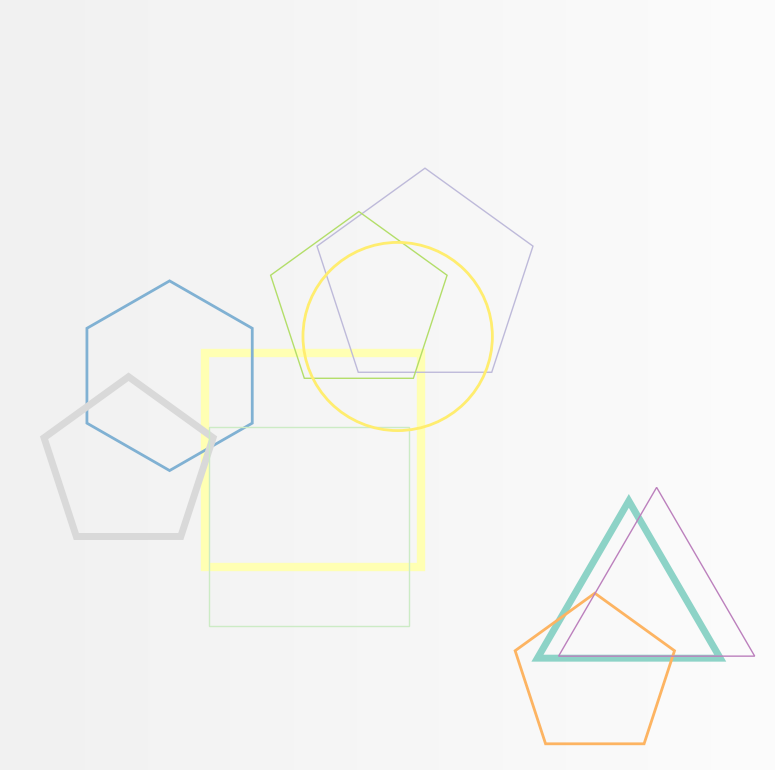[{"shape": "triangle", "thickness": 2.5, "radius": 0.68, "center": [0.811, 0.213]}, {"shape": "square", "thickness": 3, "radius": 0.69, "center": [0.404, 0.403]}, {"shape": "pentagon", "thickness": 0.5, "radius": 0.73, "center": [0.548, 0.635]}, {"shape": "hexagon", "thickness": 1, "radius": 0.62, "center": [0.219, 0.512]}, {"shape": "pentagon", "thickness": 1, "radius": 0.54, "center": [0.768, 0.121]}, {"shape": "pentagon", "thickness": 0.5, "radius": 0.6, "center": [0.463, 0.606]}, {"shape": "pentagon", "thickness": 2.5, "radius": 0.57, "center": [0.166, 0.396]}, {"shape": "triangle", "thickness": 0.5, "radius": 0.73, "center": [0.847, 0.221]}, {"shape": "square", "thickness": 0.5, "radius": 0.65, "center": [0.399, 0.316]}, {"shape": "circle", "thickness": 1, "radius": 0.61, "center": [0.513, 0.563]}]